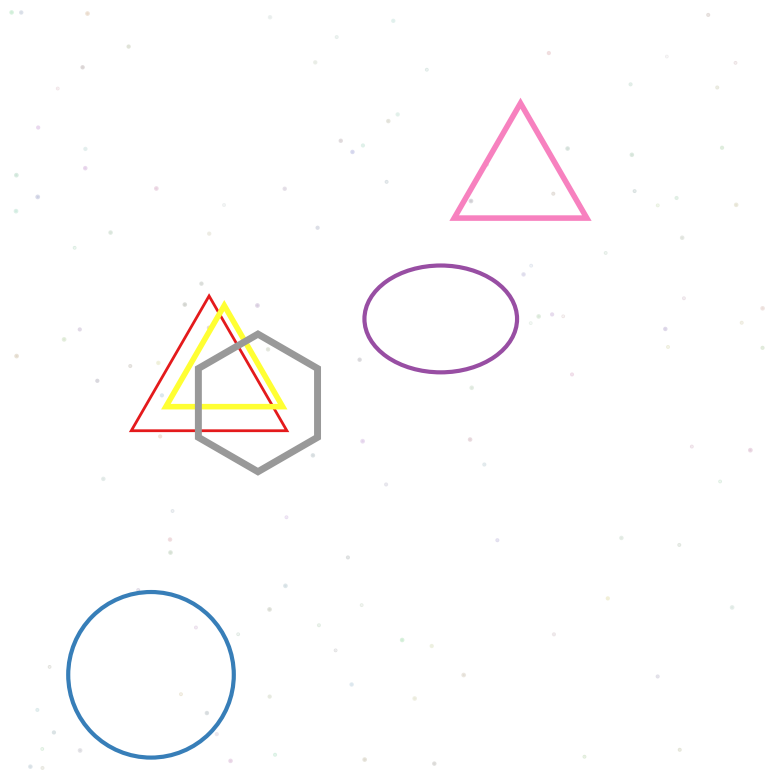[{"shape": "triangle", "thickness": 1, "radius": 0.58, "center": [0.272, 0.499]}, {"shape": "circle", "thickness": 1.5, "radius": 0.54, "center": [0.196, 0.124]}, {"shape": "oval", "thickness": 1.5, "radius": 0.5, "center": [0.572, 0.586]}, {"shape": "triangle", "thickness": 2, "radius": 0.44, "center": [0.291, 0.516]}, {"shape": "triangle", "thickness": 2, "radius": 0.5, "center": [0.676, 0.766]}, {"shape": "hexagon", "thickness": 2.5, "radius": 0.45, "center": [0.335, 0.477]}]